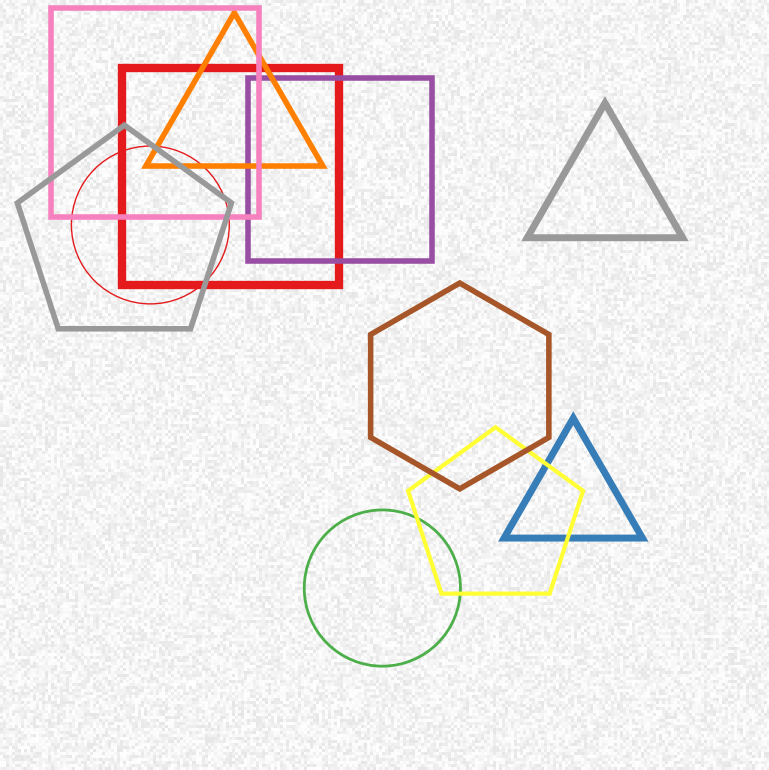[{"shape": "square", "thickness": 3, "radius": 0.7, "center": [0.299, 0.771]}, {"shape": "circle", "thickness": 0.5, "radius": 0.51, "center": [0.195, 0.708]}, {"shape": "triangle", "thickness": 2.5, "radius": 0.52, "center": [0.745, 0.353]}, {"shape": "circle", "thickness": 1, "radius": 0.51, "center": [0.497, 0.236]}, {"shape": "square", "thickness": 2, "radius": 0.6, "center": [0.441, 0.78]}, {"shape": "triangle", "thickness": 2, "radius": 0.66, "center": [0.304, 0.851]}, {"shape": "pentagon", "thickness": 1.5, "radius": 0.6, "center": [0.644, 0.326]}, {"shape": "hexagon", "thickness": 2, "radius": 0.67, "center": [0.597, 0.499]}, {"shape": "square", "thickness": 2, "radius": 0.68, "center": [0.201, 0.853]}, {"shape": "triangle", "thickness": 2.5, "radius": 0.58, "center": [0.786, 0.75]}, {"shape": "pentagon", "thickness": 2, "radius": 0.73, "center": [0.162, 0.691]}]